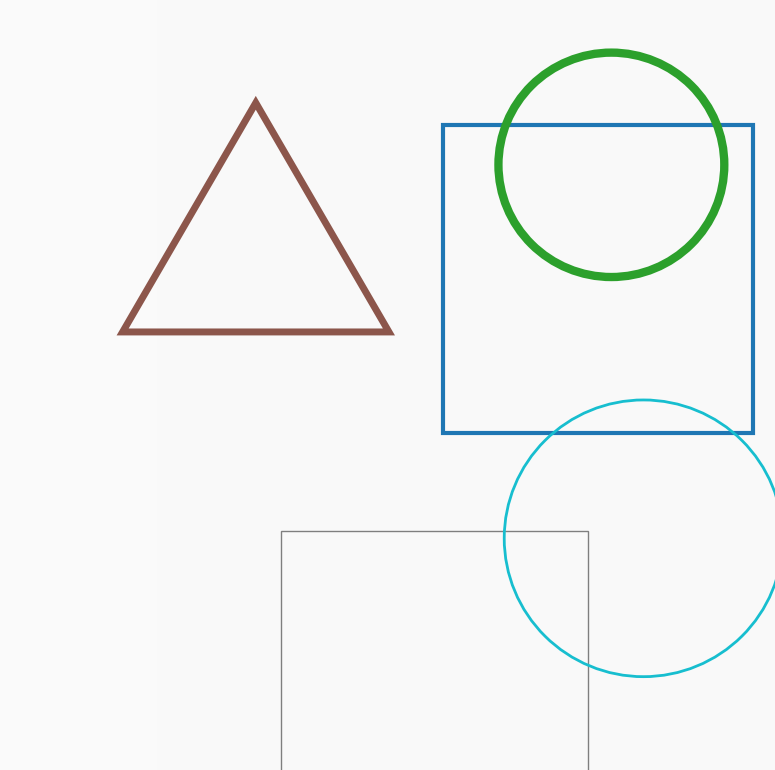[{"shape": "square", "thickness": 1.5, "radius": 1.0, "center": [0.772, 0.638]}, {"shape": "circle", "thickness": 3, "radius": 0.73, "center": [0.789, 0.786]}, {"shape": "triangle", "thickness": 2.5, "radius": 0.99, "center": [0.33, 0.668]}, {"shape": "square", "thickness": 0.5, "radius": 0.99, "center": [0.56, 0.113]}, {"shape": "circle", "thickness": 1, "radius": 0.9, "center": [0.83, 0.301]}]